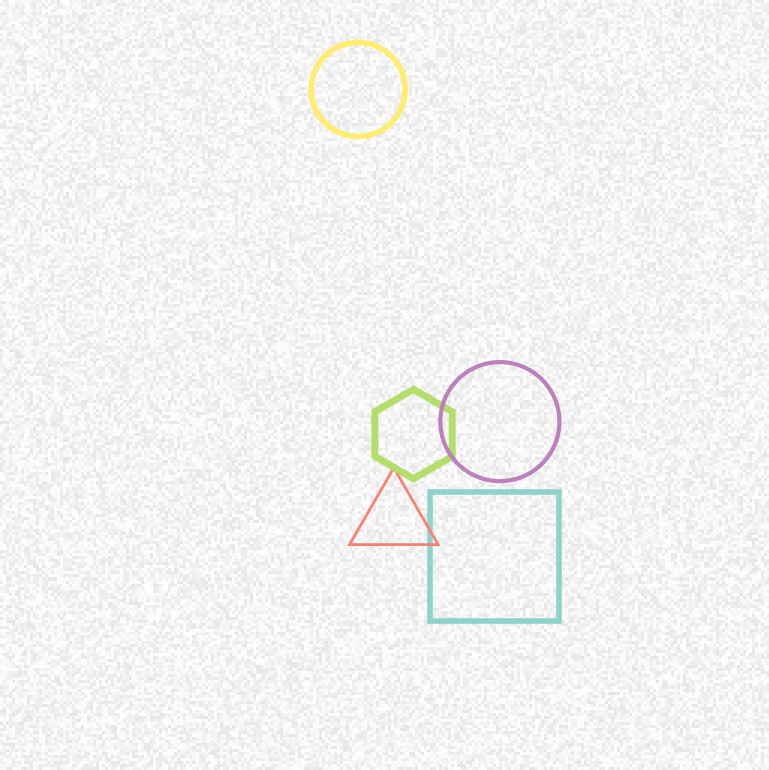[{"shape": "square", "thickness": 2, "radius": 0.42, "center": [0.642, 0.277]}, {"shape": "triangle", "thickness": 1, "radius": 0.33, "center": [0.511, 0.326]}, {"shape": "hexagon", "thickness": 2.5, "radius": 0.29, "center": [0.537, 0.436]}, {"shape": "circle", "thickness": 1.5, "radius": 0.39, "center": [0.649, 0.452]}, {"shape": "circle", "thickness": 2, "radius": 0.31, "center": [0.465, 0.884]}]